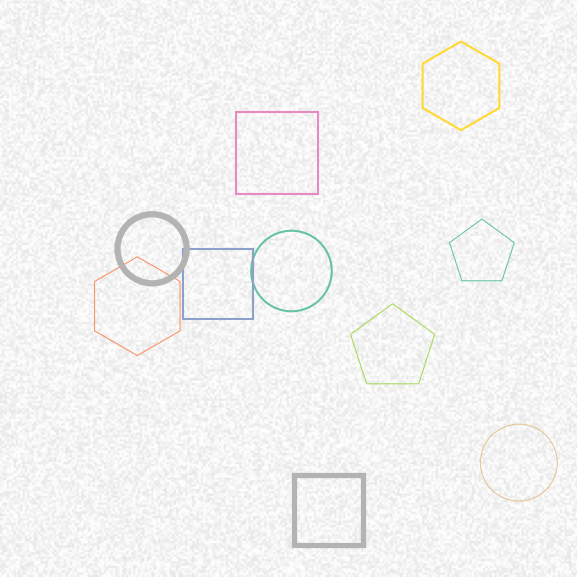[{"shape": "circle", "thickness": 1, "radius": 0.35, "center": [0.505, 0.53]}, {"shape": "pentagon", "thickness": 0.5, "radius": 0.3, "center": [0.834, 0.561]}, {"shape": "hexagon", "thickness": 0.5, "radius": 0.43, "center": [0.238, 0.469]}, {"shape": "square", "thickness": 1, "radius": 0.3, "center": [0.377, 0.507]}, {"shape": "square", "thickness": 1, "radius": 0.35, "center": [0.48, 0.734]}, {"shape": "pentagon", "thickness": 0.5, "radius": 0.38, "center": [0.68, 0.397]}, {"shape": "hexagon", "thickness": 1, "radius": 0.38, "center": [0.798, 0.851]}, {"shape": "circle", "thickness": 0.5, "radius": 0.33, "center": [0.898, 0.198]}, {"shape": "square", "thickness": 2.5, "radius": 0.3, "center": [0.569, 0.116]}, {"shape": "circle", "thickness": 3, "radius": 0.3, "center": [0.263, 0.568]}]